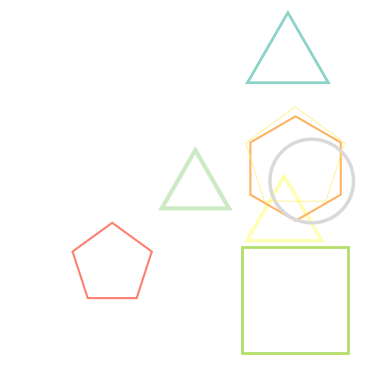[{"shape": "triangle", "thickness": 2, "radius": 0.61, "center": [0.748, 0.846]}, {"shape": "triangle", "thickness": 2.5, "radius": 0.56, "center": [0.738, 0.431]}, {"shape": "pentagon", "thickness": 1.5, "radius": 0.54, "center": [0.291, 0.313]}, {"shape": "hexagon", "thickness": 1.5, "radius": 0.68, "center": [0.768, 0.562]}, {"shape": "square", "thickness": 2, "radius": 0.69, "center": [0.765, 0.221]}, {"shape": "circle", "thickness": 2.5, "radius": 0.54, "center": [0.81, 0.53]}, {"shape": "triangle", "thickness": 3, "radius": 0.5, "center": [0.507, 0.509]}, {"shape": "pentagon", "thickness": 0.5, "radius": 0.68, "center": [0.767, 0.587]}]